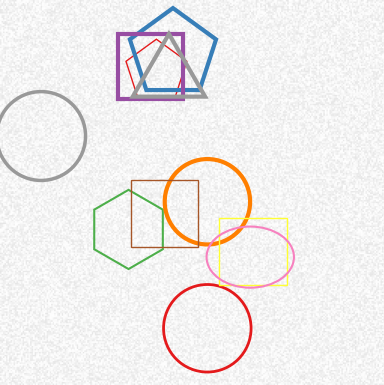[{"shape": "pentagon", "thickness": 1, "radius": 0.42, "center": [0.406, 0.815]}, {"shape": "circle", "thickness": 2, "radius": 0.57, "center": [0.538, 0.147]}, {"shape": "pentagon", "thickness": 3, "radius": 0.59, "center": [0.449, 0.861]}, {"shape": "hexagon", "thickness": 1.5, "radius": 0.51, "center": [0.334, 0.404]}, {"shape": "square", "thickness": 3, "radius": 0.42, "center": [0.391, 0.827]}, {"shape": "circle", "thickness": 3, "radius": 0.55, "center": [0.539, 0.476]}, {"shape": "square", "thickness": 1, "radius": 0.44, "center": [0.657, 0.346]}, {"shape": "square", "thickness": 1, "radius": 0.44, "center": [0.428, 0.446]}, {"shape": "oval", "thickness": 1.5, "radius": 0.57, "center": [0.65, 0.332]}, {"shape": "triangle", "thickness": 3, "radius": 0.54, "center": [0.439, 0.803]}, {"shape": "circle", "thickness": 2.5, "radius": 0.58, "center": [0.107, 0.647]}]